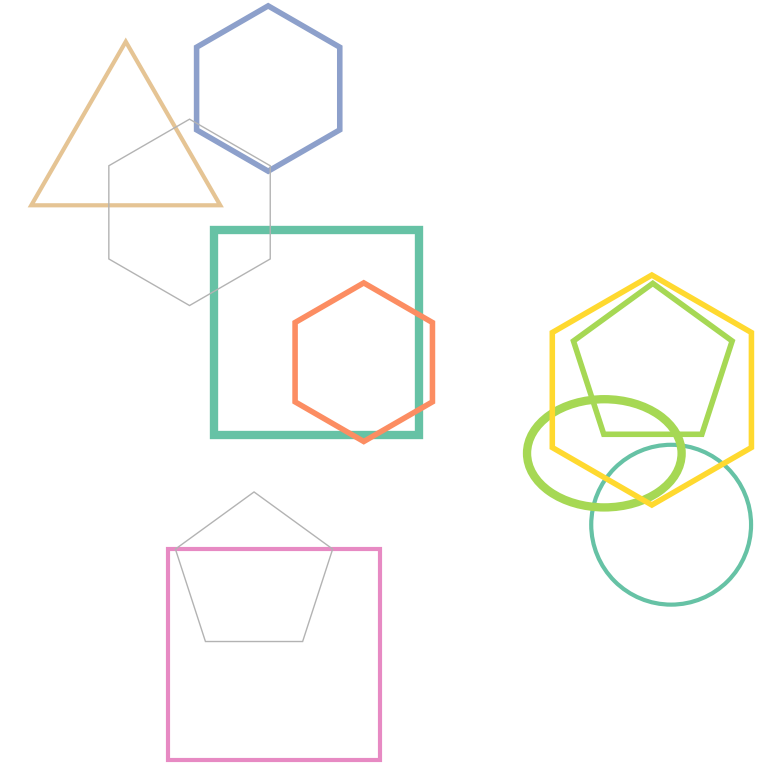[{"shape": "square", "thickness": 3, "radius": 0.67, "center": [0.411, 0.568]}, {"shape": "circle", "thickness": 1.5, "radius": 0.52, "center": [0.872, 0.319]}, {"shape": "hexagon", "thickness": 2, "radius": 0.51, "center": [0.472, 0.53]}, {"shape": "hexagon", "thickness": 2, "radius": 0.54, "center": [0.348, 0.885]}, {"shape": "square", "thickness": 1.5, "radius": 0.69, "center": [0.355, 0.15]}, {"shape": "oval", "thickness": 3, "radius": 0.5, "center": [0.785, 0.411]}, {"shape": "pentagon", "thickness": 2, "radius": 0.54, "center": [0.848, 0.524]}, {"shape": "hexagon", "thickness": 2, "radius": 0.75, "center": [0.847, 0.493]}, {"shape": "triangle", "thickness": 1.5, "radius": 0.71, "center": [0.163, 0.804]}, {"shape": "pentagon", "thickness": 0.5, "radius": 0.54, "center": [0.33, 0.254]}, {"shape": "hexagon", "thickness": 0.5, "radius": 0.61, "center": [0.246, 0.724]}]